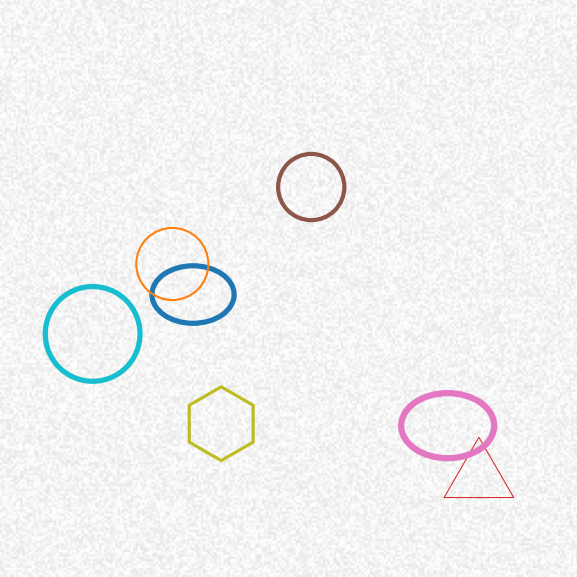[{"shape": "oval", "thickness": 2.5, "radius": 0.36, "center": [0.334, 0.489]}, {"shape": "circle", "thickness": 1, "radius": 0.31, "center": [0.298, 0.542]}, {"shape": "triangle", "thickness": 0.5, "radius": 0.35, "center": [0.829, 0.172]}, {"shape": "circle", "thickness": 2, "radius": 0.29, "center": [0.539, 0.675]}, {"shape": "oval", "thickness": 3, "radius": 0.4, "center": [0.775, 0.262]}, {"shape": "hexagon", "thickness": 1.5, "radius": 0.32, "center": [0.383, 0.265]}, {"shape": "circle", "thickness": 2.5, "radius": 0.41, "center": [0.16, 0.421]}]